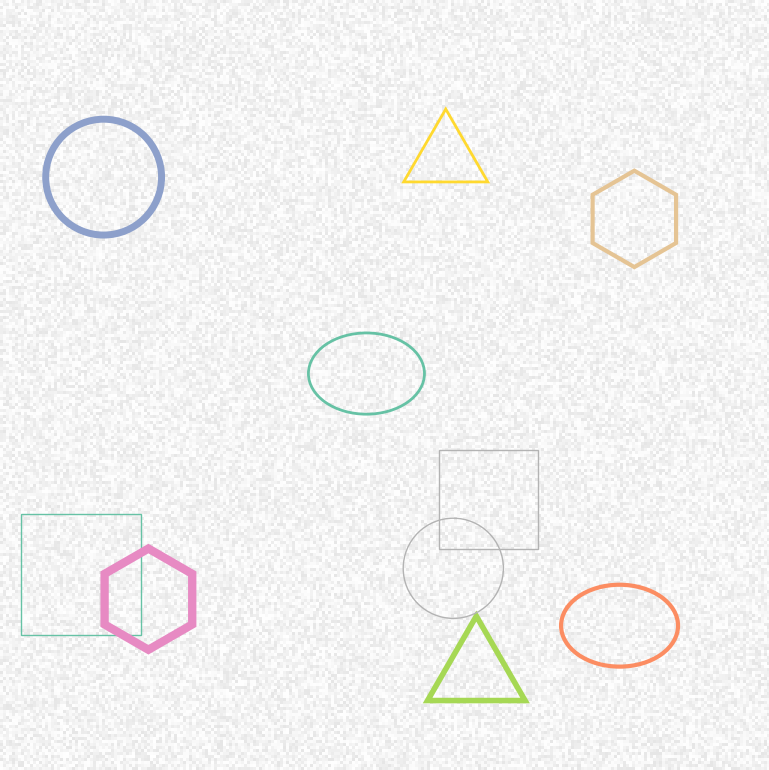[{"shape": "oval", "thickness": 1, "radius": 0.38, "center": [0.476, 0.515]}, {"shape": "square", "thickness": 0.5, "radius": 0.39, "center": [0.105, 0.254]}, {"shape": "oval", "thickness": 1.5, "radius": 0.38, "center": [0.805, 0.187]}, {"shape": "circle", "thickness": 2.5, "radius": 0.38, "center": [0.135, 0.77]}, {"shape": "hexagon", "thickness": 3, "radius": 0.33, "center": [0.193, 0.222]}, {"shape": "triangle", "thickness": 2, "radius": 0.37, "center": [0.619, 0.127]}, {"shape": "triangle", "thickness": 1, "radius": 0.32, "center": [0.579, 0.795]}, {"shape": "hexagon", "thickness": 1.5, "radius": 0.31, "center": [0.824, 0.716]}, {"shape": "square", "thickness": 0.5, "radius": 0.32, "center": [0.634, 0.352]}, {"shape": "circle", "thickness": 0.5, "radius": 0.33, "center": [0.589, 0.262]}]